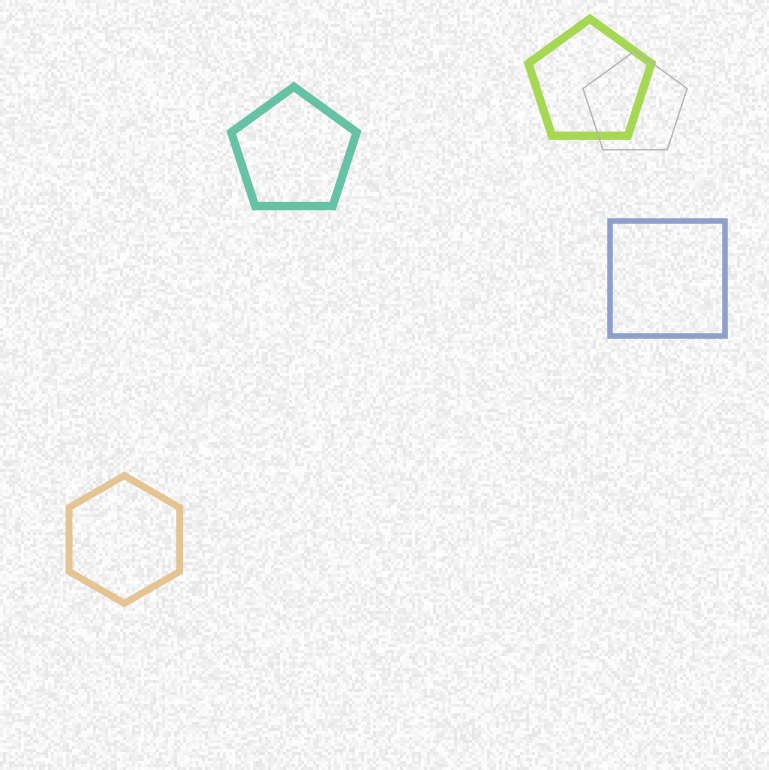[{"shape": "pentagon", "thickness": 3, "radius": 0.43, "center": [0.382, 0.802]}, {"shape": "square", "thickness": 2, "radius": 0.37, "center": [0.867, 0.639]}, {"shape": "pentagon", "thickness": 3, "radius": 0.42, "center": [0.766, 0.892]}, {"shape": "hexagon", "thickness": 2.5, "radius": 0.41, "center": [0.162, 0.299]}, {"shape": "pentagon", "thickness": 0.5, "radius": 0.36, "center": [0.825, 0.863]}]